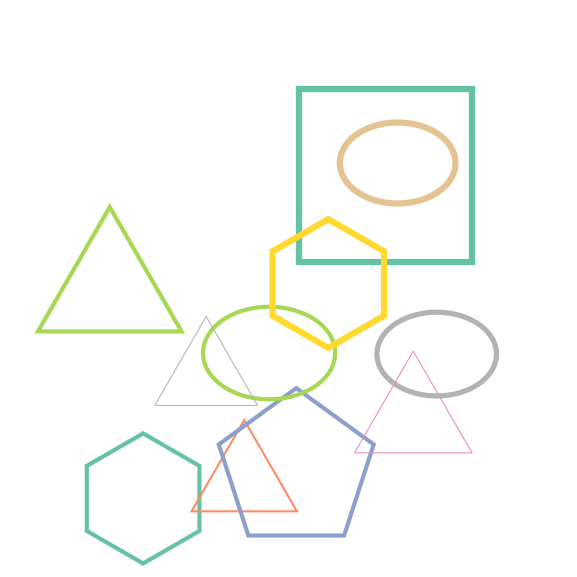[{"shape": "hexagon", "thickness": 2, "radius": 0.56, "center": [0.248, 0.136]}, {"shape": "square", "thickness": 3, "radius": 0.75, "center": [0.668, 0.695]}, {"shape": "triangle", "thickness": 1, "radius": 0.53, "center": [0.423, 0.166]}, {"shape": "pentagon", "thickness": 2, "radius": 0.71, "center": [0.513, 0.186]}, {"shape": "triangle", "thickness": 0.5, "radius": 0.59, "center": [0.716, 0.274]}, {"shape": "triangle", "thickness": 2, "radius": 0.72, "center": [0.19, 0.497]}, {"shape": "oval", "thickness": 2, "radius": 0.57, "center": [0.466, 0.388]}, {"shape": "hexagon", "thickness": 3, "radius": 0.56, "center": [0.568, 0.508]}, {"shape": "oval", "thickness": 3, "radius": 0.5, "center": [0.689, 0.717]}, {"shape": "triangle", "thickness": 0.5, "radius": 0.51, "center": [0.357, 0.348]}, {"shape": "oval", "thickness": 2.5, "radius": 0.52, "center": [0.756, 0.386]}]